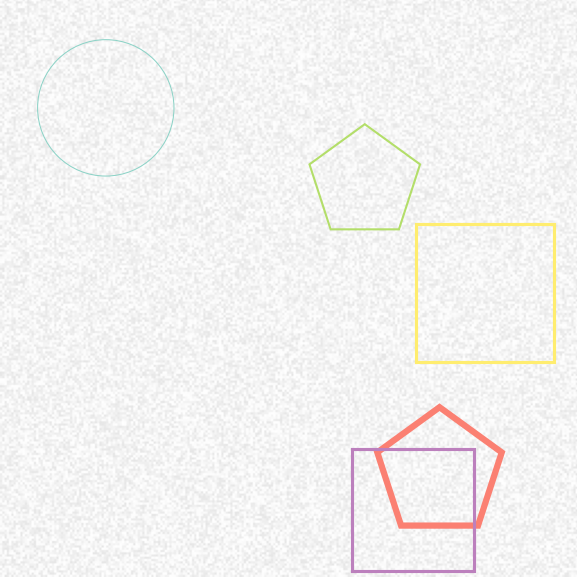[{"shape": "circle", "thickness": 0.5, "radius": 0.59, "center": [0.183, 0.812]}, {"shape": "pentagon", "thickness": 3, "radius": 0.57, "center": [0.761, 0.181]}, {"shape": "pentagon", "thickness": 1, "radius": 0.5, "center": [0.632, 0.683]}, {"shape": "square", "thickness": 1.5, "radius": 0.53, "center": [0.716, 0.116]}, {"shape": "square", "thickness": 1.5, "radius": 0.6, "center": [0.84, 0.492]}]